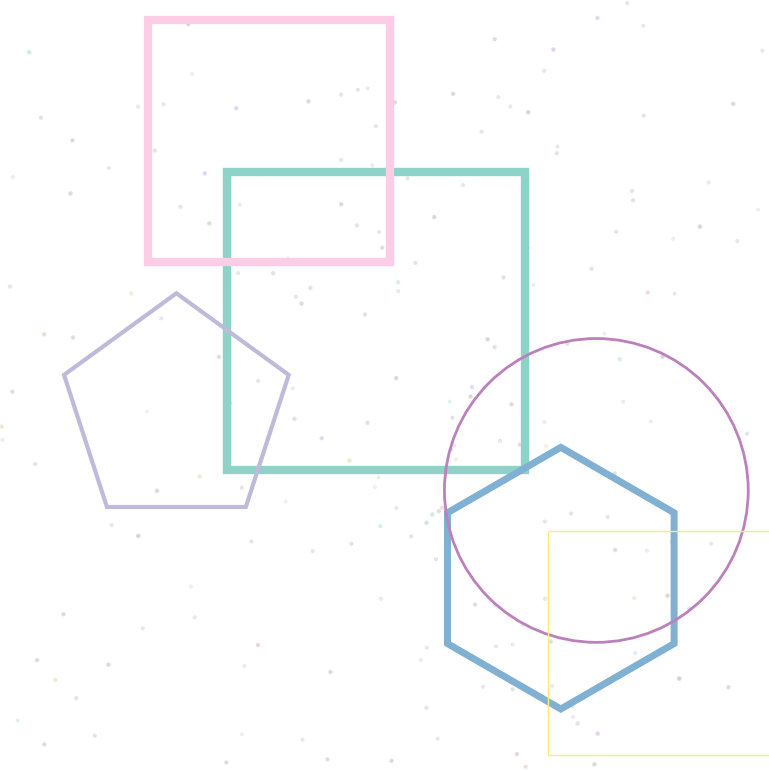[{"shape": "square", "thickness": 3, "radius": 0.97, "center": [0.488, 0.583]}, {"shape": "pentagon", "thickness": 1.5, "radius": 0.77, "center": [0.229, 0.466]}, {"shape": "hexagon", "thickness": 2.5, "radius": 0.85, "center": [0.728, 0.249]}, {"shape": "square", "thickness": 3, "radius": 0.79, "center": [0.349, 0.817]}, {"shape": "circle", "thickness": 1, "radius": 0.99, "center": [0.774, 0.363]}, {"shape": "square", "thickness": 0.5, "radius": 0.73, "center": [0.857, 0.165]}]